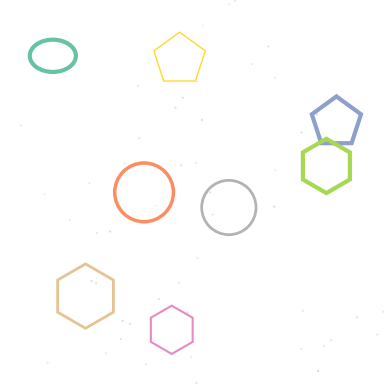[{"shape": "oval", "thickness": 3, "radius": 0.3, "center": [0.137, 0.855]}, {"shape": "circle", "thickness": 2.5, "radius": 0.38, "center": [0.374, 0.5]}, {"shape": "pentagon", "thickness": 3, "radius": 0.34, "center": [0.874, 0.682]}, {"shape": "hexagon", "thickness": 1.5, "radius": 0.31, "center": [0.446, 0.143]}, {"shape": "hexagon", "thickness": 3, "radius": 0.35, "center": [0.848, 0.569]}, {"shape": "pentagon", "thickness": 1, "radius": 0.35, "center": [0.466, 0.846]}, {"shape": "hexagon", "thickness": 2, "radius": 0.42, "center": [0.222, 0.231]}, {"shape": "circle", "thickness": 2, "radius": 0.35, "center": [0.594, 0.461]}]